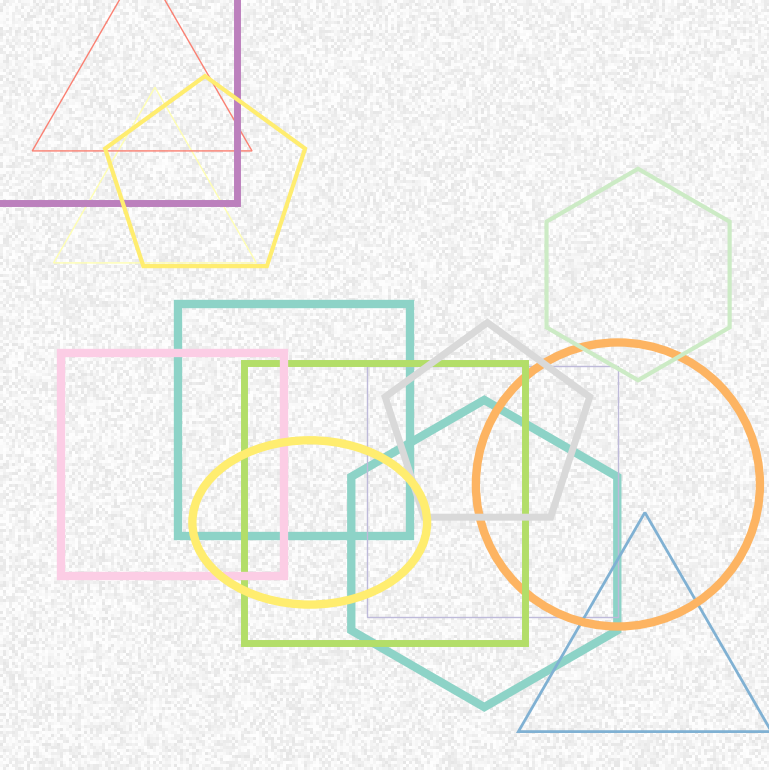[{"shape": "square", "thickness": 3, "radius": 0.75, "center": [0.382, 0.454]}, {"shape": "hexagon", "thickness": 3, "radius": 1.0, "center": [0.629, 0.281]}, {"shape": "triangle", "thickness": 0.5, "radius": 0.76, "center": [0.201, 0.735]}, {"shape": "square", "thickness": 0.5, "radius": 0.82, "center": [0.64, 0.361]}, {"shape": "triangle", "thickness": 0.5, "radius": 0.82, "center": [0.185, 0.886]}, {"shape": "triangle", "thickness": 1, "radius": 0.95, "center": [0.838, 0.145]}, {"shape": "circle", "thickness": 3, "radius": 0.92, "center": [0.802, 0.371]}, {"shape": "square", "thickness": 2.5, "radius": 0.91, "center": [0.499, 0.347]}, {"shape": "square", "thickness": 3, "radius": 0.72, "center": [0.224, 0.397]}, {"shape": "pentagon", "thickness": 2.5, "radius": 0.7, "center": [0.633, 0.441]}, {"shape": "square", "thickness": 2.5, "radius": 0.78, "center": [0.152, 0.893]}, {"shape": "hexagon", "thickness": 1.5, "radius": 0.69, "center": [0.829, 0.643]}, {"shape": "pentagon", "thickness": 1.5, "radius": 0.68, "center": [0.266, 0.765]}, {"shape": "oval", "thickness": 3, "radius": 0.76, "center": [0.402, 0.322]}]